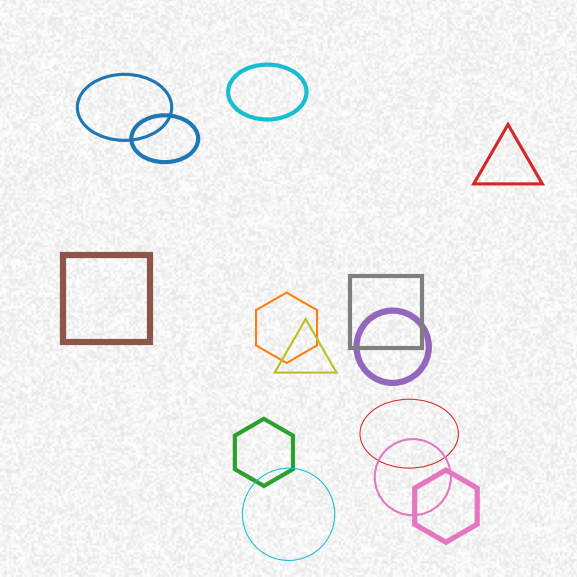[{"shape": "oval", "thickness": 1.5, "radius": 0.41, "center": [0.216, 0.813]}, {"shape": "oval", "thickness": 2, "radius": 0.29, "center": [0.285, 0.759]}, {"shape": "hexagon", "thickness": 1, "radius": 0.31, "center": [0.496, 0.432]}, {"shape": "hexagon", "thickness": 2, "radius": 0.29, "center": [0.457, 0.216]}, {"shape": "oval", "thickness": 0.5, "radius": 0.43, "center": [0.709, 0.248]}, {"shape": "triangle", "thickness": 1.5, "radius": 0.34, "center": [0.88, 0.715]}, {"shape": "circle", "thickness": 3, "radius": 0.31, "center": [0.68, 0.399]}, {"shape": "square", "thickness": 3, "radius": 0.37, "center": [0.184, 0.483]}, {"shape": "circle", "thickness": 1, "radius": 0.33, "center": [0.715, 0.173]}, {"shape": "hexagon", "thickness": 2.5, "radius": 0.31, "center": [0.772, 0.123]}, {"shape": "square", "thickness": 2, "radius": 0.31, "center": [0.669, 0.459]}, {"shape": "triangle", "thickness": 1, "radius": 0.31, "center": [0.529, 0.385]}, {"shape": "oval", "thickness": 2, "radius": 0.34, "center": [0.463, 0.84]}, {"shape": "circle", "thickness": 0.5, "radius": 0.4, "center": [0.5, 0.109]}]